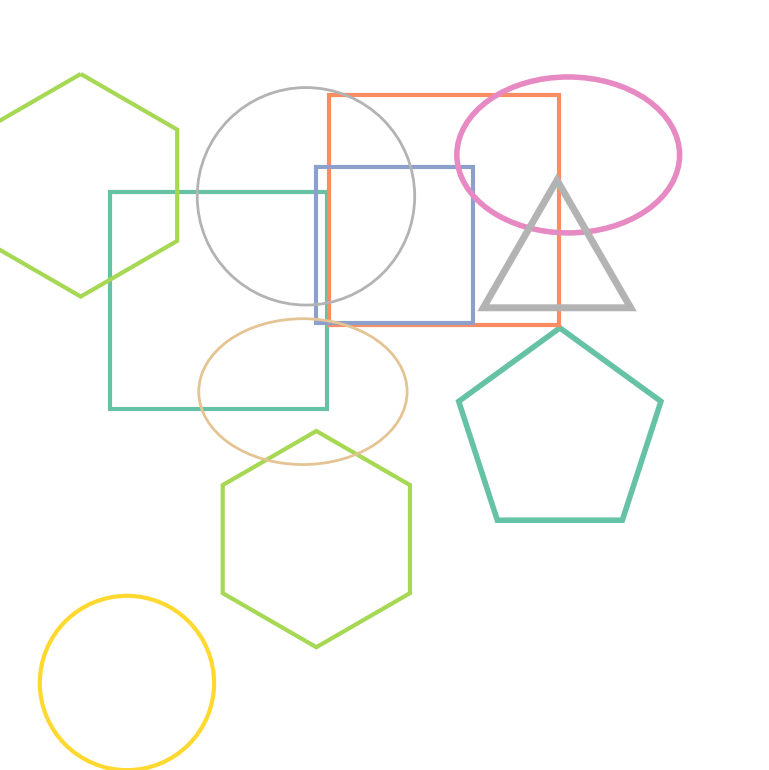[{"shape": "pentagon", "thickness": 2, "radius": 0.69, "center": [0.727, 0.436]}, {"shape": "square", "thickness": 1.5, "radius": 0.7, "center": [0.284, 0.609]}, {"shape": "square", "thickness": 1.5, "radius": 0.75, "center": [0.577, 0.728]}, {"shape": "square", "thickness": 1.5, "radius": 0.51, "center": [0.512, 0.682]}, {"shape": "oval", "thickness": 2, "radius": 0.72, "center": [0.738, 0.799]}, {"shape": "hexagon", "thickness": 1.5, "radius": 0.7, "center": [0.411, 0.3]}, {"shape": "hexagon", "thickness": 1.5, "radius": 0.72, "center": [0.105, 0.759]}, {"shape": "circle", "thickness": 1.5, "radius": 0.57, "center": [0.165, 0.113]}, {"shape": "oval", "thickness": 1, "radius": 0.68, "center": [0.393, 0.491]}, {"shape": "triangle", "thickness": 2.5, "radius": 0.55, "center": [0.723, 0.656]}, {"shape": "circle", "thickness": 1, "radius": 0.71, "center": [0.397, 0.745]}]